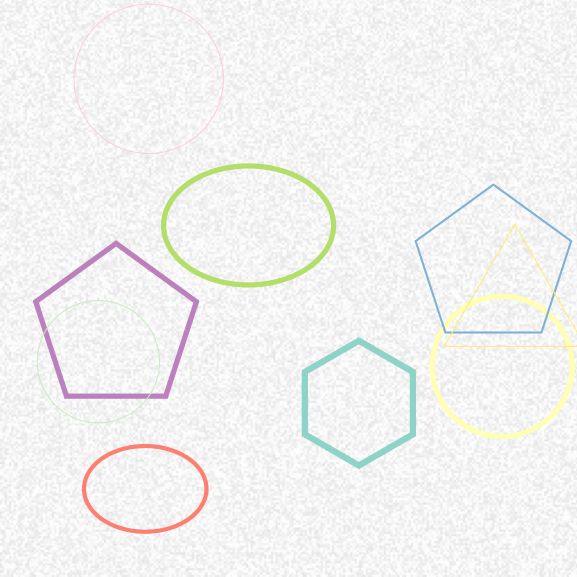[{"shape": "hexagon", "thickness": 3, "radius": 0.54, "center": [0.621, 0.301]}, {"shape": "circle", "thickness": 2.5, "radius": 0.61, "center": [0.87, 0.365]}, {"shape": "oval", "thickness": 2, "radius": 0.53, "center": [0.251, 0.153]}, {"shape": "pentagon", "thickness": 1, "radius": 0.71, "center": [0.854, 0.538]}, {"shape": "oval", "thickness": 2.5, "radius": 0.74, "center": [0.43, 0.609]}, {"shape": "circle", "thickness": 0.5, "radius": 0.65, "center": [0.257, 0.863]}, {"shape": "pentagon", "thickness": 2.5, "radius": 0.73, "center": [0.201, 0.431]}, {"shape": "circle", "thickness": 0.5, "radius": 0.53, "center": [0.17, 0.373]}, {"shape": "triangle", "thickness": 0.5, "radius": 0.71, "center": [0.891, 0.47]}]